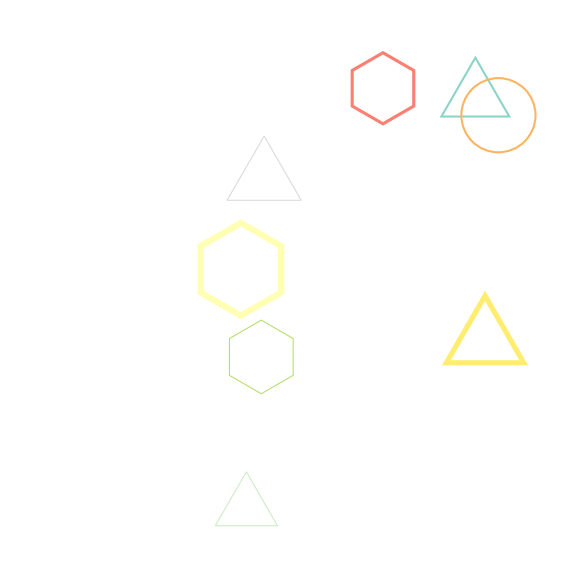[{"shape": "triangle", "thickness": 1, "radius": 0.34, "center": [0.823, 0.831]}, {"shape": "hexagon", "thickness": 3, "radius": 0.4, "center": [0.417, 0.533]}, {"shape": "hexagon", "thickness": 1.5, "radius": 0.31, "center": [0.663, 0.846]}, {"shape": "circle", "thickness": 1, "radius": 0.32, "center": [0.863, 0.8]}, {"shape": "hexagon", "thickness": 0.5, "radius": 0.32, "center": [0.452, 0.381]}, {"shape": "triangle", "thickness": 0.5, "radius": 0.37, "center": [0.457, 0.689]}, {"shape": "triangle", "thickness": 0.5, "radius": 0.31, "center": [0.427, 0.12]}, {"shape": "triangle", "thickness": 2.5, "radius": 0.39, "center": [0.84, 0.41]}]